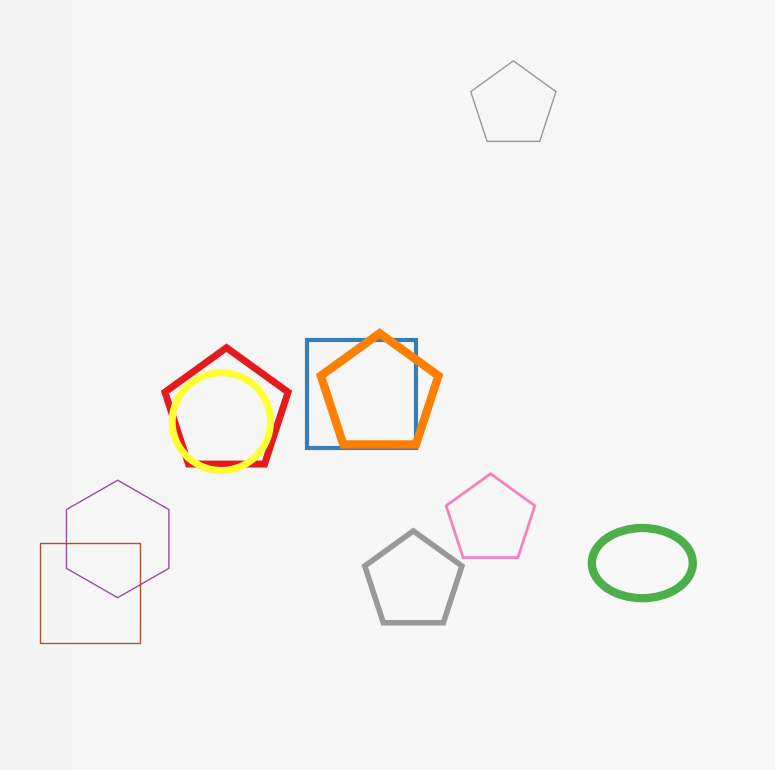[{"shape": "pentagon", "thickness": 2.5, "radius": 0.42, "center": [0.292, 0.465]}, {"shape": "square", "thickness": 1.5, "radius": 0.35, "center": [0.466, 0.488]}, {"shape": "oval", "thickness": 3, "radius": 0.33, "center": [0.829, 0.269]}, {"shape": "hexagon", "thickness": 0.5, "radius": 0.38, "center": [0.152, 0.3]}, {"shape": "pentagon", "thickness": 3, "radius": 0.4, "center": [0.49, 0.487]}, {"shape": "circle", "thickness": 2.5, "radius": 0.32, "center": [0.286, 0.452]}, {"shape": "square", "thickness": 0.5, "radius": 0.32, "center": [0.116, 0.23]}, {"shape": "pentagon", "thickness": 1, "radius": 0.3, "center": [0.633, 0.325]}, {"shape": "pentagon", "thickness": 0.5, "radius": 0.29, "center": [0.662, 0.863]}, {"shape": "pentagon", "thickness": 2, "radius": 0.33, "center": [0.533, 0.245]}]